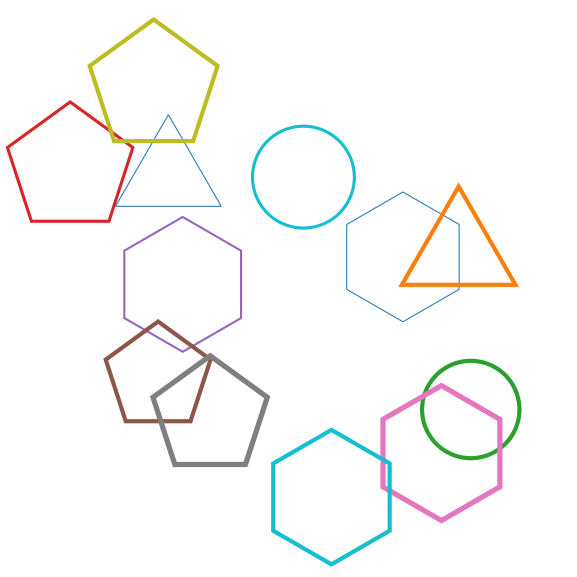[{"shape": "triangle", "thickness": 0.5, "radius": 0.53, "center": [0.292, 0.695]}, {"shape": "hexagon", "thickness": 0.5, "radius": 0.56, "center": [0.698, 0.554]}, {"shape": "triangle", "thickness": 2, "radius": 0.57, "center": [0.794, 0.563]}, {"shape": "circle", "thickness": 2, "radius": 0.42, "center": [0.815, 0.29]}, {"shape": "pentagon", "thickness": 1.5, "radius": 0.57, "center": [0.122, 0.708]}, {"shape": "hexagon", "thickness": 1, "radius": 0.58, "center": [0.316, 0.507]}, {"shape": "pentagon", "thickness": 2, "radius": 0.48, "center": [0.274, 0.347]}, {"shape": "hexagon", "thickness": 2.5, "radius": 0.58, "center": [0.764, 0.215]}, {"shape": "pentagon", "thickness": 2.5, "radius": 0.52, "center": [0.364, 0.279]}, {"shape": "pentagon", "thickness": 2, "radius": 0.58, "center": [0.266, 0.849]}, {"shape": "hexagon", "thickness": 2, "radius": 0.58, "center": [0.574, 0.138]}, {"shape": "circle", "thickness": 1.5, "radius": 0.44, "center": [0.525, 0.692]}]